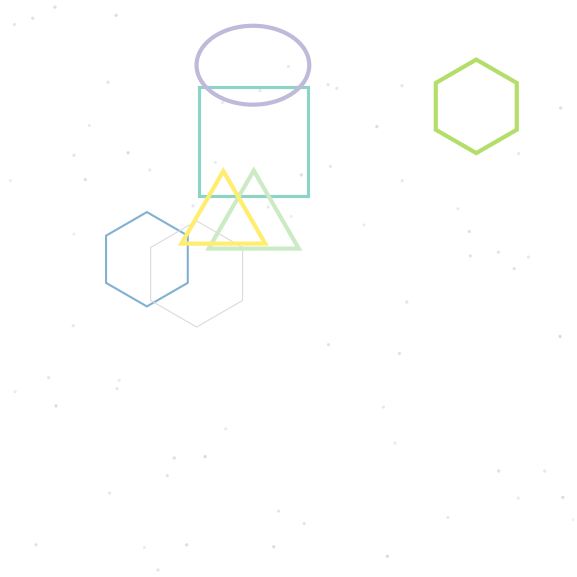[{"shape": "square", "thickness": 1.5, "radius": 0.47, "center": [0.439, 0.754]}, {"shape": "oval", "thickness": 2, "radius": 0.49, "center": [0.438, 0.886]}, {"shape": "hexagon", "thickness": 1, "radius": 0.41, "center": [0.254, 0.55]}, {"shape": "hexagon", "thickness": 2, "radius": 0.4, "center": [0.825, 0.815]}, {"shape": "hexagon", "thickness": 0.5, "radius": 0.46, "center": [0.34, 0.525]}, {"shape": "triangle", "thickness": 2, "radius": 0.45, "center": [0.439, 0.614]}, {"shape": "triangle", "thickness": 2, "radius": 0.42, "center": [0.387, 0.619]}]